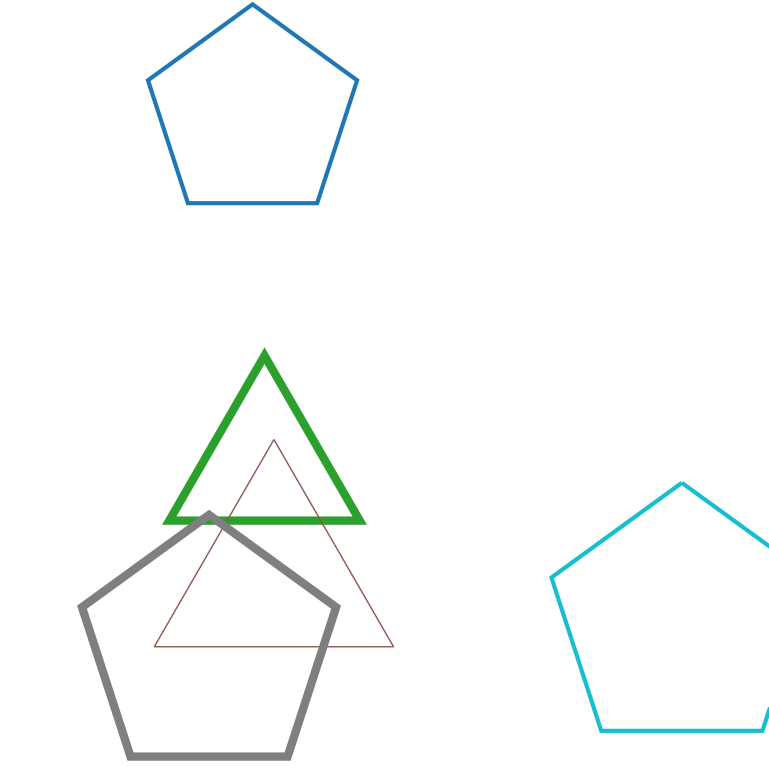[{"shape": "pentagon", "thickness": 1.5, "radius": 0.71, "center": [0.328, 0.852]}, {"shape": "triangle", "thickness": 3, "radius": 0.71, "center": [0.344, 0.395]}, {"shape": "triangle", "thickness": 0.5, "radius": 0.9, "center": [0.356, 0.25]}, {"shape": "pentagon", "thickness": 3, "radius": 0.87, "center": [0.272, 0.158]}, {"shape": "pentagon", "thickness": 1.5, "radius": 0.89, "center": [0.886, 0.195]}]